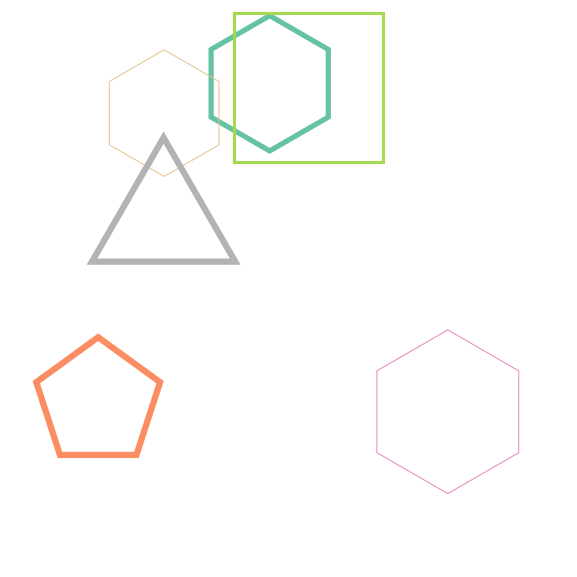[{"shape": "hexagon", "thickness": 2.5, "radius": 0.59, "center": [0.467, 0.855]}, {"shape": "pentagon", "thickness": 3, "radius": 0.56, "center": [0.17, 0.303]}, {"shape": "hexagon", "thickness": 0.5, "radius": 0.71, "center": [0.775, 0.286]}, {"shape": "square", "thickness": 1.5, "radius": 0.64, "center": [0.534, 0.847]}, {"shape": "hexagon", "thickness": 0.5, "radius": 0.55, "center": [0.284, 0.803]}, {"shape": "triangle", "thickness": 3, "radius": 0.72, "center": [0.283, 0.618]}]